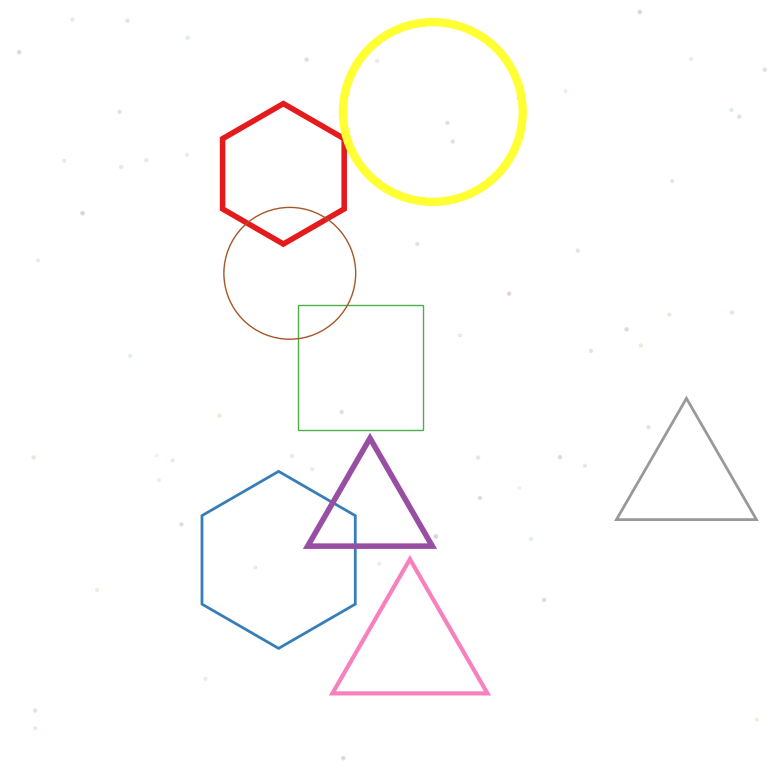[{"shape": "hexagon", "thickness": 2, "radius": 0.46, "center": [0.368, 0.774]}, {"shape": "hexagon", "thickness": 1, "radius": 0.57, "center": [0.362, 0.273]}, {"shape": "square", "thickness": 0.5, "radius": 0.4, "center": [0.468, 0.523]}, {"shape": "triangle", "thickness": 2, "radius": 0.47, "center": [0.481, 0.337]}, {"shape": "circle", "thickness": 3, "radius": 0.58, "center": [0.562, 0.855]}, {"shape": "circle", "thickness": 0.5, "radius": 0.43, "center": [0.376, 0.645]}, {"shape": "triangle", "thickness": 1.5, "radius": 0.58, "center": [0.532, 0.158]}, {"shape": "triangle", "thickness": 1, "radius": 0.52, "center": [0.892, 0.378]}]